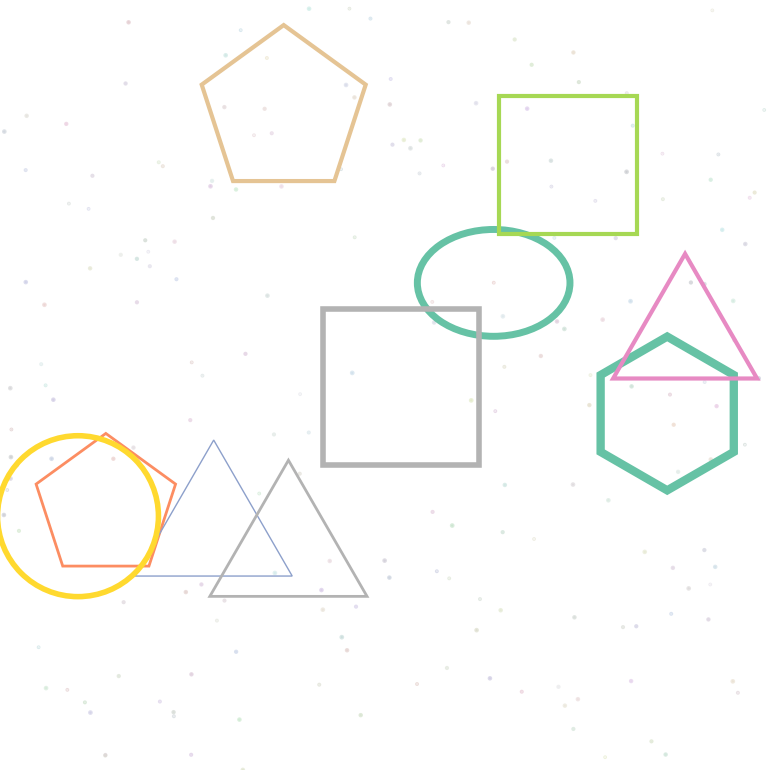[{"shape": "hexagon", "thickness": 3, "radius": 0.5, "center": [0.867, 0.463]}, {"shape": "oval", "thickness": 2.5, "radius": 0.5, "center": [0.641, 0.633]}, {"shape": "pentagon", "thickness": 1, "radius": 0.48, "center": [0.137, 0.342]}, {"shape": "triangle", "thickness": 0.5, "radius": 0.59, "center": [0.278, 0.311]}, {"shape": "triangle", "thickness": 1.5, "radius": 0.54, "center": [0.89, 0.562]}, {"shape": "square", "thickness": 1.5, "radius": 0.45, "center": [0.738, 0.786]}, {"shape": "circle", "thickness": 2, "radius": 0.52, "center": [0.101, 0.33]}, {"shape": "pentagon", "thickness": 1.5, "radius": 0.56, "center": [0.368, 0.855]}, {"shape": "triangle", "thickness": 1, "radius": 0.59, "center": [0.375, 0.284]}, {"shape": "square", "thickness": 2, "radius": 0.51, "center": [0.52, 0.498]}]